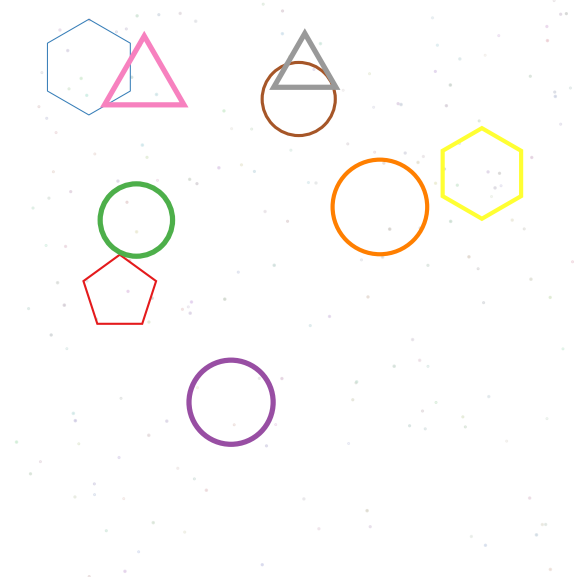[{"shape": "pentagon", "thickness": 1, "radius": 0.33, "center": [0.207, 0.492]}, {"shape": "hexagon", "thickness": 0.5, "radius": 0.41, "center": [0.154, 0.883]}, {"shape": "circle", "thickness": 2.5, "radius": 0.31, "center": [0.236, 0.618]}, {"shape": "circle", "thickness": 2.5, "radius": 0.36, "center": [0.4, 0.303]}, {"shape": "circle", "thickness": 2, "radius": 0.41, "center": [0.658, 0.641]}, {"shape": "hexagon", "thickness": 2, "radius": 0.39, "center": [0.834, 0.699]}, {"shape": "circle", "thickness": 1.5, "radius": 0.32, "center": [0.517, 0.828]}, {"shape": "triangle", "thickness": 2.5, "radius": 0.4, "center": [0.25, 0.857]}, {"shape": "triangle", "thickness": 2.5, "radius": 0.31, "center": [0.528, 0.879]}]